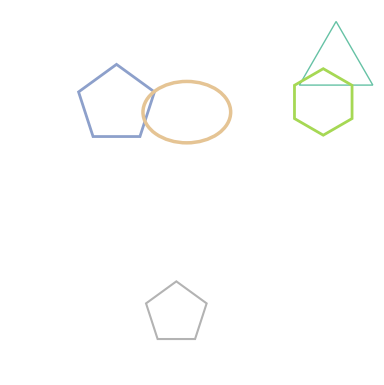[{"shape": "triangle", "thickness": 1, "radius": 0.55, "center": [0.873, 0.834]}, {"shape": "pentagon", "thickness": 2, "radius": 0.52, "center": [0.303, 0.729]}, {"shape": "hexagon", "thickness": 2, "radius": 0.43, "center": [0.84, 0.735]}, {"shape": "oval", "thickness": 2.5, "radius": 0.57, "center": [0.485, 0.709]}, {"shape": "pentagon", "thickness": 1.5, "radius": 0.41, "center": [0.458, 0.186]}]